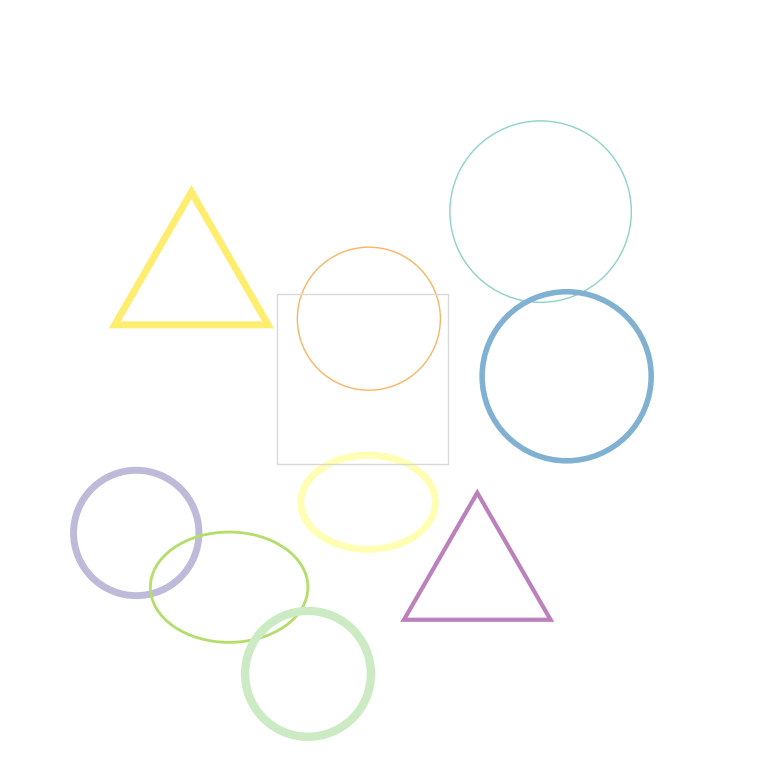[{"shape": "circle", "thickness": 0.5, "radius": 0.59, "center": [0.702, 0.725]}, {"shape": "oval", "thickness": 2.5, "radius": 0.44, "center": [0.478, 0.348]}, {"shape": "circle", "thickness": 2.5, "radius": 0.41, "center": [0.177, 0.308]}, {"shape": "circle", "thickness": 2, "radius": 0.55, "center": [0.736, 0.511]}, {"shape": "circle", "thickness": 0.5, "radius": 0.46, "center": [0.479, 0.586]}, {"shape": "oval", "thickness": 1, "radius": 0.51, "center": [0.298, 0.237]}, {"shape": "square", "thickness": 0.5, "radius": 0.55, "center": [0.471, 0.508]}, {"shape": "triangle", "thickness": 1.5, "radius": 0.55, "center": [0.62, 0.25]}, {"shape": "circle", "thickness": 3, "radius": 0.41, "center": [0.4, 0.125]}, {"shape": "triangle", "thickness": 2.5, "radius": 0.57, "center": [0.249, 0.636]}]